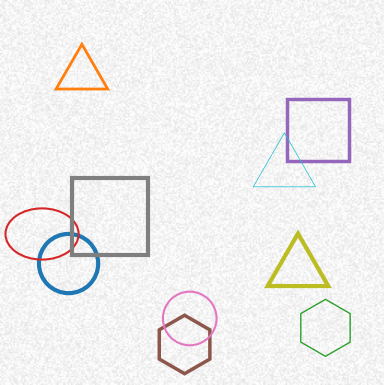[{"shape": "circle", "thickness": 3, "radius": 0.38, "center": [0.178, 0.315]}, {"shape": "triangle", "thickness": 2, "radius": 0.39, "center": [0.213, 0.807]}, {"shape": "hexagon", "thickness": 1, "radius": 0.37, "center": [0.845, 0.148]}, {"shape": "oval", "thickness": 1.5, "radius": 0.47, "center": [0.109, 0.392]}, {"shape": "square", "thickness": 2.5, "radius": 0.4, "center": [0.826, 0.663]}, {"shape": "hexagon", "thickness": 2.5, "radius": 0.38, "center": [0.479, 0.105]}, {"shape": "circle", "thickness": 1.5, "radius": 0.35, "center": [0.493, 0.173]}, {"shape": "square", "thickness": 3, "radius": 0.5, "center": [0.286, 0.438]}, {"shape": "triangle", "thickness": 3, "radius": 0.45, "center": [0.774, 0.302]}, {"shape": "triangle", "thickness": 0.5, "radius": 0.47, "center": [0.739, 0.562]}]